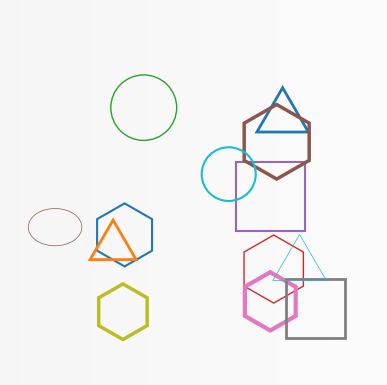[{"shape": "triangle", "thickness": 2, "radius": 0.38, "center": [0.729, 0.695]}, {"shape": "hexagon", "thickness": 1.5, "radius": 0.41, "center": [0.321, 0.39]}, {"shape": "triangle", "thickness": 2, "radius": 0.34, "center": [0.292, 0.36]}, {"shape": "circle", "thickness": 1, "radius": 0.43, "center": [0.371, 0.72]}, {"shape": "hexagon", "thickness": 1, "radius": 0.44, "center": [0.706, 0.301]}, {"shape": "square", "thickness": 1.5, "radius": 0.45, "center": [0.698, 0.49]}, {"shape": "hexagon", "thickness": 2.5, "radius": 0.48, "center": [0.714, 0.632]}, {"shape": "oval", "thickness": 0.5, "radius": 0.35, "center": [0.142, 0.41]}, {"shape": "hexagon", "thickness": 3, "radius": 0.38, "center": [0.697, 0.217]}, {"shape": "square", "thickness": 2, "radius": 0.38, "center": [0.815, 0.199]}, {"shape": "hexagon", "thickness": 2.5, "radius": 0.36, "center": [0.317, 0.19]}, {"shape": "triangle", "thickness": 0.5, "radius": 0.4, "center": [0.773, 0.311]}, {"shape": "circle", "thickness": 1.5, "radius": 0.35, "center": [0.59, 0.548]}]